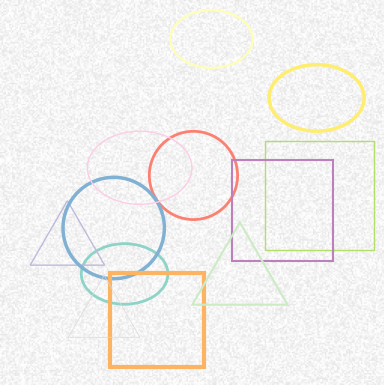[{"shape": "oval", "thickness": 2, "radius": 0.56, "center": [0.324, 0.288]}, {"shape": "oval", "thickness": 1.5, "radius": 0.54, "center": [0.549, 0.898]}, {"shape": "triangle", "thickness": 1, "radius": 0.56, "center": [0.175, 0.367]}, {"shape": "circle", "thickness": 2, "radius": 0.57, "center": [0.502, 0.544]}, {"shape": "circle", "thickness": 2.5, "radius": 0.66, "center": [0.295, 0.408]}, {"shape": "square", "thickness": 3, "radius": 0.61, "center": [0.407, 0.17]}, {"shape": "square", "thickness": 1, "radius": 0.71, "center": [0.829, 0.492]}, {"shape": "oval", "thickness": 1, "radius": 0.68, "center": [0.363, 0.564]}, {"shape": "triangle", "thickness": 0.5, "radius": 0.54, "center": [0.27, 0.178]}, {"shape": "square", "thickness": 1.5, "radius": 0.66, "center": [0.733, 0.453]}, {"shape": "triangle", "thickness": 1.5, "radius": 0.71, "center": [0.623, 0.28]}, {"shape": "oval", "thickness": 2.5, "radius": 0.62, "center": [0.822, 0.746]}]